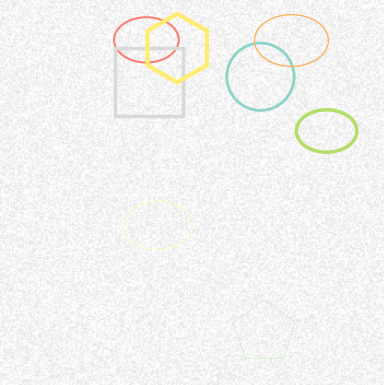[{"shape": "circle", "thickness": 2, "radius": 0.44, "center": [0.676, 0.801]}, {"shape": "oval", "thickness": 0.5, "radius": 0.45, "center": [0.41, 0.414]}, {"shape": "oval", "thickness": 1.5, "radius": 0.42, "center": [0.38, 0.896]}, {"shape": "oval", "thickness": 1, "radius": 0.48, "center": [0.757, 0.895]}, {"shape": "oval", "thickness": 2.5, "radius": 0.39, "center": [0.848, 0.66]}, {"shape": "square", "thickness": 2.5, "radius": 0.44, "center": [0.386, 0.787]}, {"shape": "pentagon", "thickness": 0.5, "radius": 0.42, "center": [0.687, 0.137]}, {"shape": "hexagon", "thickness": 3, "radius": 0.45, "center": [0.46, 0.875]}]